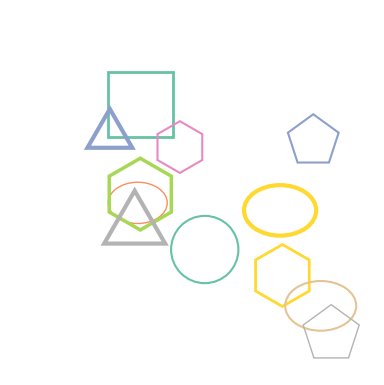[{"shape": "square", "thickness": 2, "radius": 0.42, "center": [0.366, 0.728]}, {"shape": "circle", "thickness": 1.5, "radius": 0.44, "center": [0.532, 0.352]}, {"shape": "oval", "thickness": 1, "radius": 0.38, "center": [0.358, 0.473]}, {"shape": "pentagon", "thickness": 1.5, "radius": 0.35, "center": [0.814, 0.634]}, {"shape": "triangle", "thickness": 3, "radius": 0.34, "center": [0.285, 0.65]}, {"shape": "hexagon", "thickness": 1.5, "radius": 0.34, "center": [0.467, 0.618]}, {"shape": "hexagon", "thickness": 2.5, "radius": 0.47, "center": [0.364, 0.496]}, {"shape": "hexagon", "thickness": 2, "radius": 0.4, "center": [0.734, 0.284]}, {"shape": "oval", "thickness": 3, "radius": 0.47, "center": [0.728, 0.454]}, {"shape": "oval", "thickness": 1.5, "radius": 0.46, "center": [0.833, 0.206]}, {"shape": "triangle", "thickness": 3, "radius": 0.46, "center": [0.35, 0.413]}, {"shape": "pentagon", "thickness": 1, "radius": 0.38, "center": [0.86, 0.132]}]